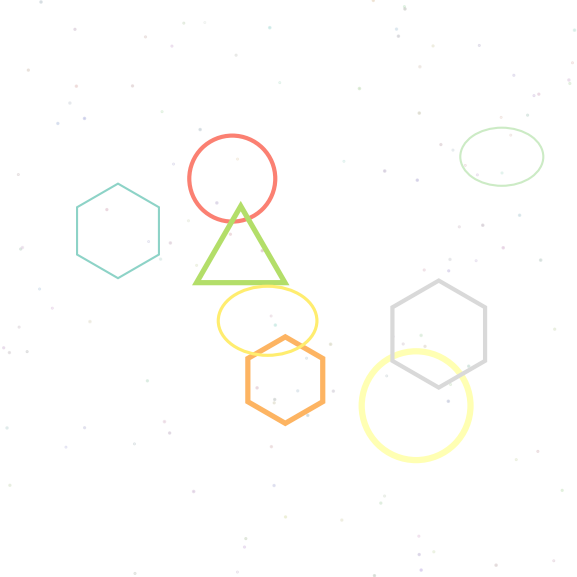[{"shape": "hexagon", "thickness": 1, "radius": 0.41, "center": [0.204, 0.599]}, {"shape": "circle", "thickness": 3, "radius": 0.47, "center": [0.721, 0.297]}, {"shape": "circle", "thickness": 2, "radius": 0.37, "center": [0.402, 0.69]}, {"shape": "hexagon", "thickness": 2.5, "radius": 0.37, "center": [0.494, 0.341]}, {"shape": "triangle", "thickness": 2.5, "radius": 0.44, "center": [0.417, 0.554]}, {"shape": "hexagon", "thickness": 2, "radius": 0.46, "center": [0.76, 0.421]}, {"shape": "oval", "thickness": 1, "radius": 0.36, "center": [0.869, 0.728]}, {"shape": "oval", "thickness": 1.5, "radius": 0.43, "center": [0.463, 0.444]}]